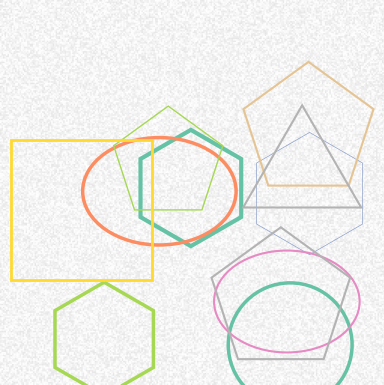[{"shape": "circle", "thickness": 2.5, "radius": 0.8, "center": [0.754, 0.104]}, {"shape": "hexagon", "thickness": 3, "radius": 0.75, "center": [0.496, 0.512]}, {"shape": "oval", "thickness": 2.5, "radius": 1.0, "center": [0.414, 0.503]}, {"shape": "hexagon", "thickness": 0.5, "radius": 0.79, "center": [0.804, 0.497]}, {"shape": "oval", "thickness": 1.5, "radius": 0.95, "center": [0.745, 0.217]}, {"shape": "hexagon", "thickness": 2.5, "radius": 0.74, "center": [0.271, 0.119]}, {"shape": "pentagon", "thickness": 1, "radius": 0.75, "center": [0.437, 0.575]}, {"shape": "square", "thickness": 2, "radius": 0.91, "center": [0.212, 0.455]}, {"shape": "pentagon", "thickness": 1.5, "radius": 0.89, "center": [0.801, 0.662]}, {"shape": "triangle", "thickness": 1.5, "radius": 0.88, "center": [0.785, 0.55]}, {"shape": "pentagon", "thickness": 1.5, "radius": 0.95, "center": [0.729, 0.22]}]